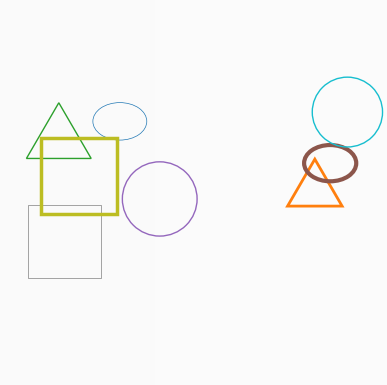[{"shape": "oval", "thickness": 0.5, "radius": 0.35, "center": [0.309, 0.685]}, {"shape": "triangle", "thickness": 2, "radius": 0.41, "center": [0.812, 0.505]}, {"shape": "triangle", "thickness": 1, "radius": 0.48, "center": [0.152, 0.637]}, {"shape": "circle", "thickness": 1, "radius": 0.48, "center": [0.412, 0.483]}, {"shape": "oval", "thickness": 3, "radius": 0.34, "center": [0.852, 0.576]}, {"shape": "square", "thickness": 0.5, "radius": 0.47, "center": [0.168, 0.373]}, {"shape": "square", "thickness": 2.5, "radius": 0.49, "center": [0.204, 0.544]}, {"shape": "circle", "thickness": 1, "radius": 0.45, "center": [0.897, 0.709]}]